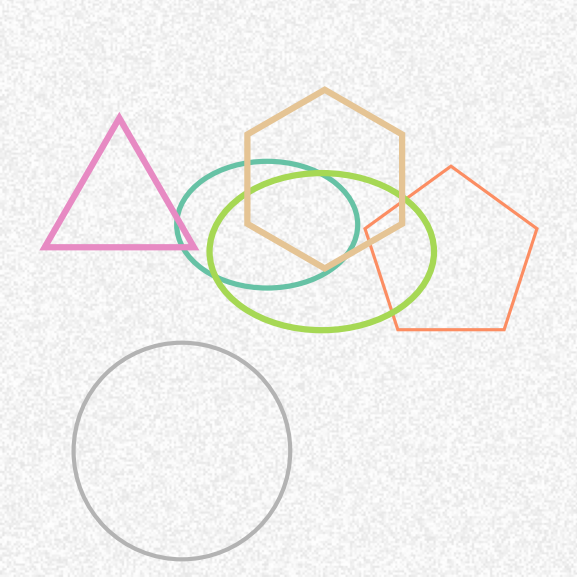[{"shape": "oval", "thickness": 2.5, "radius": 0.78, "center": [0.463, 0.61]}, {"shape": "pentagon", "thickness": 1.5, "radius": 0.78, "center": [0.781, 0.555]}, {"shape": "triangle", "thickness": 3, "radius": 0.75, "center": [0.207, 0.646]}, {"shape": "oval", "thickness": 3, "radius": 0.97, "center": [0.557, 0.563]}, {"shape": "hexagon", "thickness": 3, "radius": 0.77, "center": [0.562, 0.689]}, {"shape": "circle", "thickness": 2, "radius": 0.94, "center": [0.315, 0.218]}]